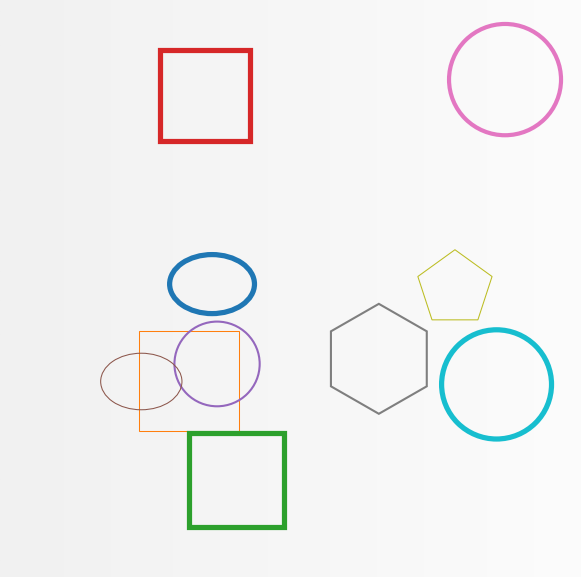[{"shape": "oval", "thickness": 2.5, "radius": 0.36, "center": [0.365, 0.507]}, {"shape": "square", "thickness": 0.5, "radius": 0.43, "center": [0.325, 0.339]}, {"shape": "square", "thickness": 2.5, "radius": 0.41, "center": [0.407, 0.168]}, {"shape": "square", "thickness": 2.5, "radius": 0.39, "center": [0.353, 0.834]}, {"shape": "circle", "thickness": 1, "radius": 0.37, "center": [0.373, 0.369]}, {"shape": "oval", "thickness": 0.5, "radius": 0.35, "center": [0.243, 0.339]}, {"shape": "circle", "thickness": 2, "radius": 0.48, "center": [0.869, 0.861]}, {"shape": "hexagon", "thickness": 1, "radius": 0.48, "center": [0.652, 0.378]}, {"shape": "pentagon", "thickness": 0.5, "radius": 0.34, "center": [0.783, 0.5]}, {"shape": "circle", "thickness": 2.5, "radius": 0.47, "center": [0.854, 0.334]}]